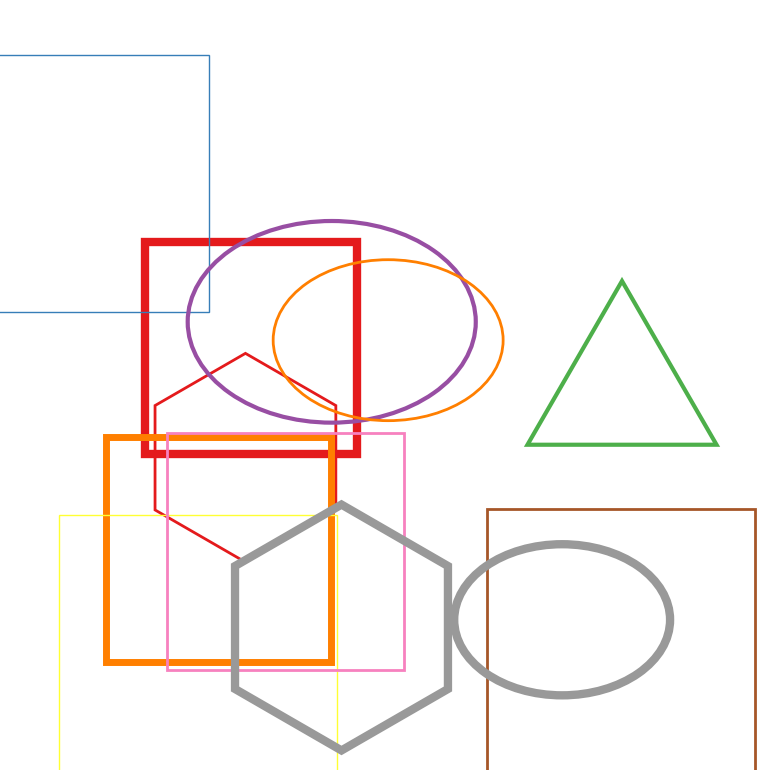[{"shape": "hexagon", "thickness": 1, "radius": 0.68, "center": [0.319, 0.406]}, {"shape": "square", "thickness": 3, "radius": 0.69, "center": [0.326, 0.548]}, {"shape": "square", "thickness": 0.5, "radius": 0.83, "center": [0.104, 0.762]}, {"shape": "triangle", "thickness": 1.5, "radius": 0.71, "center": [0.808, 0.493]}, {"shape": "oval", "thickness": 1.5, "radius": 0.94, "center": [0.431, 0.582]}, {"shape": "oval", "thickness": 1, "radius": 0.75, "center": [0.504, 0.558]}, {"shape": "square", "thickness": 2.5, "radius": 0.73, "center": [0.284, 0.287]}, {"shape": "square", "thickness": 0.5, "radius": 0.9, "center": [0.257, 0.15]}, {"shape": "square", "thickness": 1, "radius": 0.87, "center": [0.807, 0.165]}, {"shape": "square", "thickness": 1, "radius": 0.77, "center": [0.371, 0.284]}, {"shape": "hexagon", "thickness": 3, "radius": 0.8, "center": [0.443, 0.185]}, {"shape": "oval", "thickness": 3, "radius": 0.7, "center": [0.73, 0.195]}]